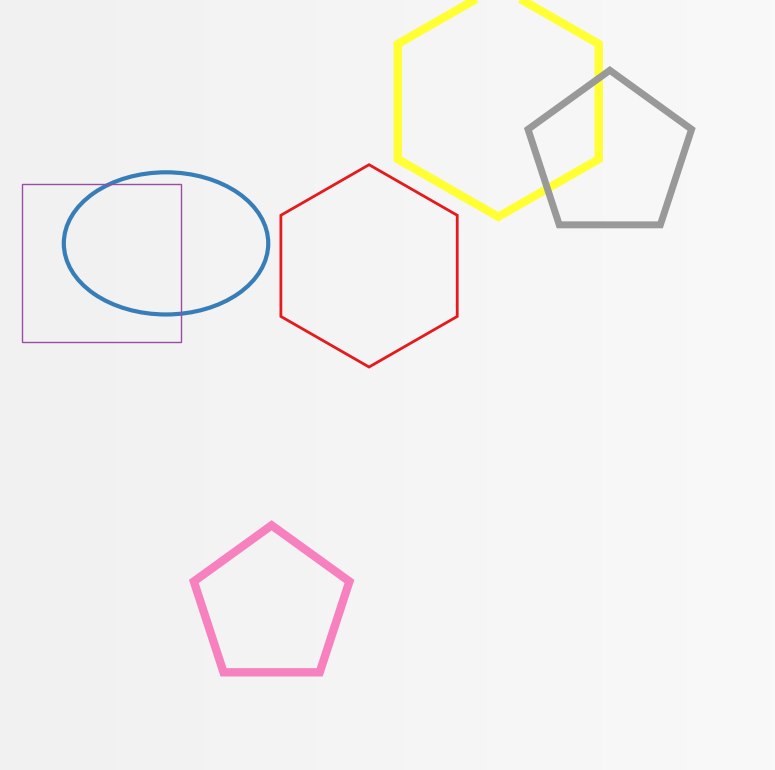[{"shape": "hexagon", "thickness": 1, "radius": 0.66, "center": [0.476, 0.655]}, {"shape": "oval", "thickness": 1.5, "radius": 0.66, "center": [0.214, 0.684]}, {"shape": "square", "thickness": 0.5, "radius": 0.51, "center": [0.131, 0.658]}, {"shape": "hexagon", "thickness": 3, "radius": 0.75, "center": [0.643, 0.868]}, {"shape": "pentagon", "thickness": 3, "radius": 0.53, "center": [0.35, 0.212]}, {"shape": "pentagon", "thickness": 2.5, "radius": 0.55, "center": [0.787, 0.798]}]